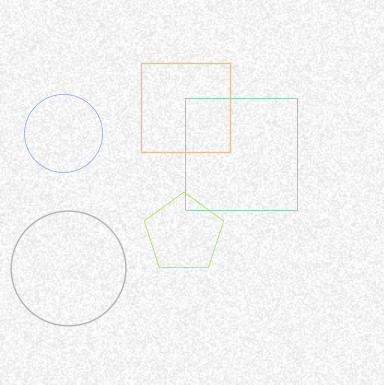[{"shape": "square", "thickness": 0.5, "radius": 0.73, "center": [0.625, 0.6]}, {"shape": "circle", "thickness": 0.5, "radius": 0.51, "center": [0.165, 0.653]}, {"shape": "pentagon", "thickness": 0.5, "radius": 0.54, "center": [0.478, 0.393]}, {"shape": "square", "thickness": 1, "radius": 0.58, "center": [0.481, 0.72]}, {"shape": "circle", "thickness": 1, "radius": 0.75, "center": [0.178, 0.303]}]